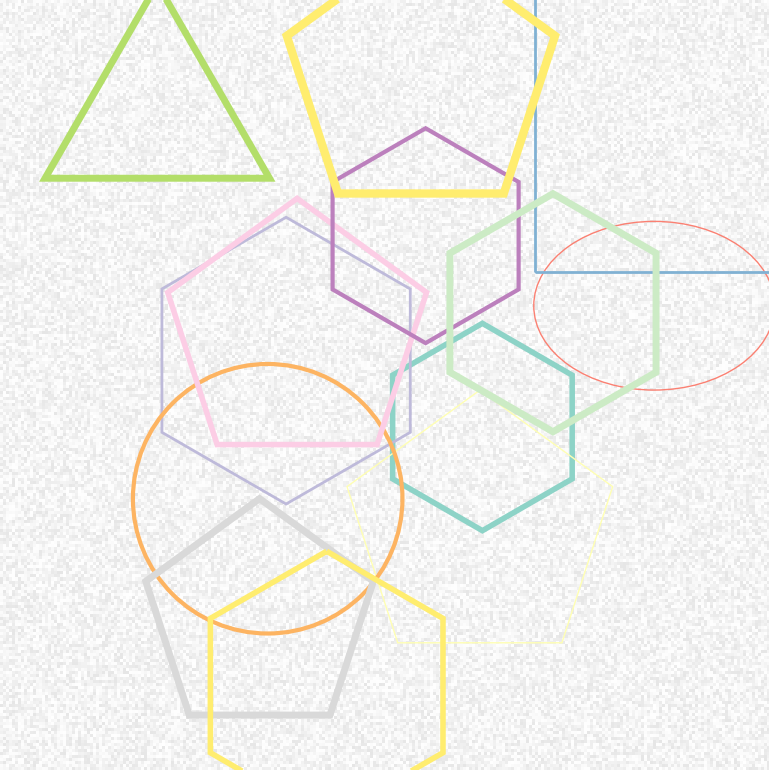[{"shape": "hexagon", "thickness": 2, "radius": 0.67, "center": [0.627, 0.445]}, {"shape": "pentagon", "thickness": 0.5, "radius": 0.91, "center": [0.623, 0.312]}, {"shape": "hexagon", "thickness": 1, "radius": 0.93, "center": [0.372, 0.532]}, {"shape": "oval", "thickness": 0.5, "radius": 0.78, "center": [0.85, 0.603]}, {"shape": "square", "thickness": 1, "radius": 0.92, "center": [0.88, 0.832]}, {"shape": "circle", "thickness": 1.5, "radius": 0.88, "center": [0.348, 0.352]}, {"shape": "triangle", "thickness": 2.5, "radius": 0.84, "center": [0.204, 0.853]}, {"shape": "pentagon", "thickness": 2, "radius": 0.88, "center": [0.386, 0.566]}, {"shape": "pentagon", "thickness": 2.5, "radius": 0.78, "center": [0.337, 0.197]}, {"shape": "hexagon", "thickness": 1.5, "radius": 0.7, "center": [0.553, 0.694]}, {"shape": "hexagon", "thickness": 2.5, "radius": 0.77, "center": [0.718, 0.594]}, {"shape": "hexagon", "thickness": 2, "radius": 0.87, "center": [0.424, 0.11]}, {"shape": "pentagon", "thickness": 3, "radius": 0.92, "center": [0.547, 0.897]}]